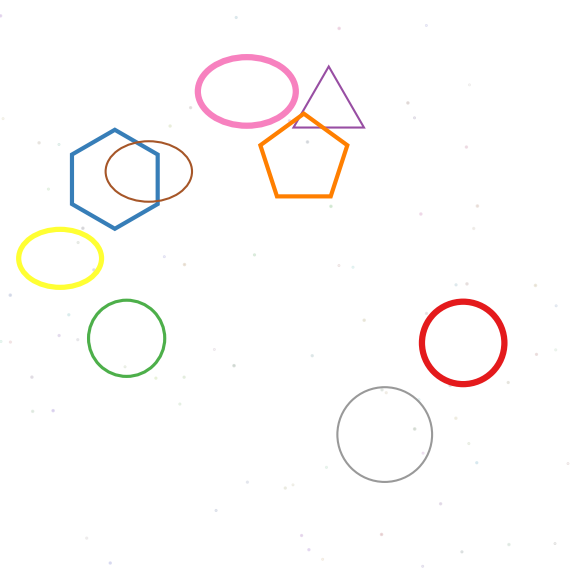[{"shape": "circle", "thickness": 3, "radius": 0.36, "center": [0.802, 0.405]}, {"shape": "hexagon", "thickness": 2, "radius": 0.43, "center": [0.199, 0.689]}, {"shape": "circle", "thickness": 1.5, "radius": 0.33, "center": [0.219, 0.413]}, {"shape": "triangle", "thickness": 1, "radius": 0.35, "center": [0.569, 0.814]}, {"shape": "pentagon", "thickness": 2, "radius": 0.4, "center": [0.526, 0.723]}, {"shape": "oval", "thickness": 2.5, "radius": 0.36, "center": [0.104, 0.552]}, {"shape": "oval", "thickness": 1, "radius": 0.37, "center": [0.258, 0.702]}, {"shape": "oval", "thickness": 3, "radius": 0.42, "center": [0.427, 0.841]}, {"shape": "circle", "thickness": 1, "radius": 0.41, "center": [0.666, 0.247]}]